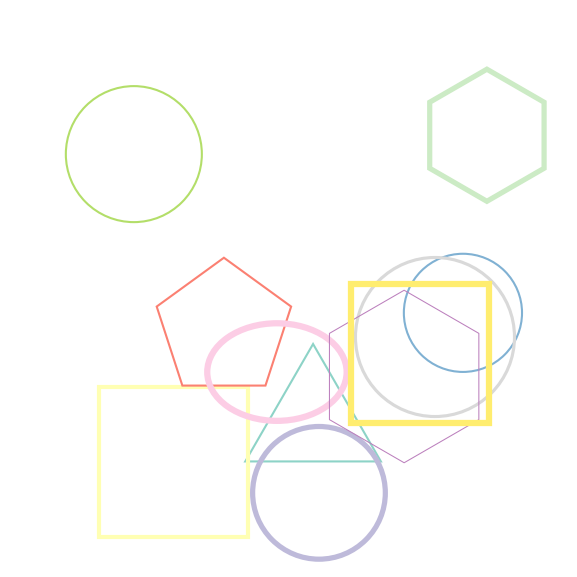[{"shape": "triangle", "thickness": 1, "radius": 0.68, "center": [0.542, 0.268]}, {"shape": "square", "thickness": 2, "radius": 0.65, "center": [0.3, 0.199]}, {"shape": "circle", "thickness": 2.5, "radius": 0.57, "center": [0.552, 0.146]}, {"shape": "pentagon", "thickness": 1, "radius": 0.61, "center": [0.388, 0.43]}, {"shape": "circle", "thickness": 1, "radius": 0.51, "center": [0.802, 0.457]}, {"shape": "circle", "thickness": 1, "radius": 0.59, "center": [0.232, 0.732]}, {"shape": "oval", "thickness": 3, "radius": 0.6, "center": [0.48, 0.355]}, {"shape": "circle", "thickness": 1.5, "radius": 0.69, "center": [0.753, 0.416]}, {"shape": "hexagon", "thickness": 0.5, "radius": 0.75, "center": [0.7, 0.347]}, {"shape": "hexagon", "thickness": 2.5, "radius": 0.57, "center": [0.843, 0.765]}, {"shape": "square", "thickness": 3, "radius": 0.6, "center": [0.727, 0.387]}]